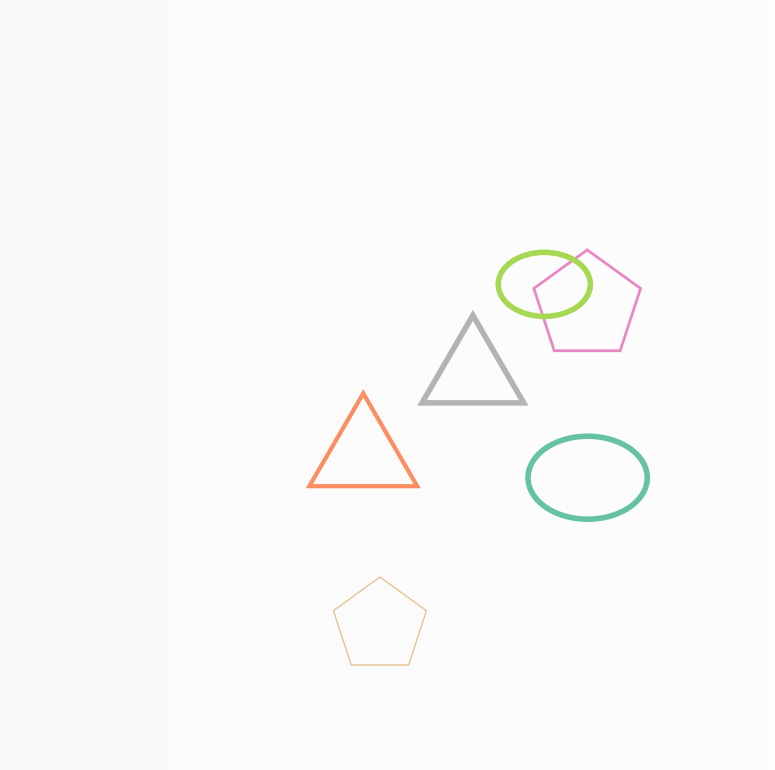[{"shape": "oval", "thickness": 2, "radius": 0.38, "center": [0.758, 0.38]}, {"shape": "triangle", "thickness": 1.5, "radius": 0.4, "center": [0.469, 0.409]}, {"shape": "pentagon", "thickness": 1, "radius": 0.36, "center": [0.758, 0.603]}, {"shape": "oval", "thickness": 2, "radius": 0.3, "center": [0.702, 0.631]}, {"shape": "pentagon", "thickness": 0.5, "radius": 0.32, "center": [0.49, 0.187]}, {"shape": "triangle", "thickness": 2, "radius": 0.38, "center": [0.61, 0.515]}]